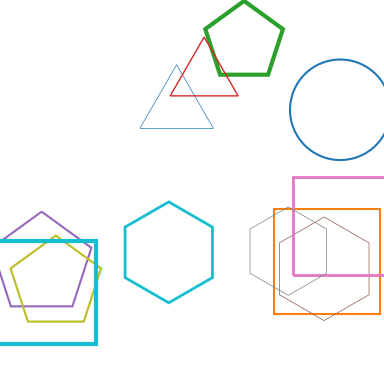[{"shape": "triangle", "thickness": 0.5, "radius": 0.55, "center": [0.459, 0.722]}, {"shape": "circle", "thickness": 1.5, "radius": 0.65, "center": [0.884, 0.715]}, {"shape": "square", "thickness": 1.5, "radius": 0.68, "center": [0.85, 0.32]}, {"shape": "pentagon", "thickness": 3, "radius": 0.53, "center": [0.634, 0.892]}, {"shape": "triangle", "thickness": 1, "radius": 0.51, "center": [0.53, 0.802]}, {"shape": "pentagon", "thickness": 1.5, "radius": 0.68, "center": [0.108, 0.314]}, {"shape": "hexagon", "thickness": 0.5, "radius": 0.67, "center": [0.842, 0.302]}, {"shape": "square", "thickness": 2, "radius": 0.64, "center": [0.889, 0.412]}, {"shape": "hexagon", "thickness": 0.5, "radius": 0.57, "center": [0.749, 0.348]}, {"shape": "pentagon", "thickness": 1.5, "radius": 0.62, "center": [0.145, 0.265]}, {"shape": "hexagon", "thickness": 2, "radius": 0.66, "center": [0.438, 0.345]}, {"shape": "square", "thickness": 3, "radius": 0.67, "center": [0.115, 0.239]}]